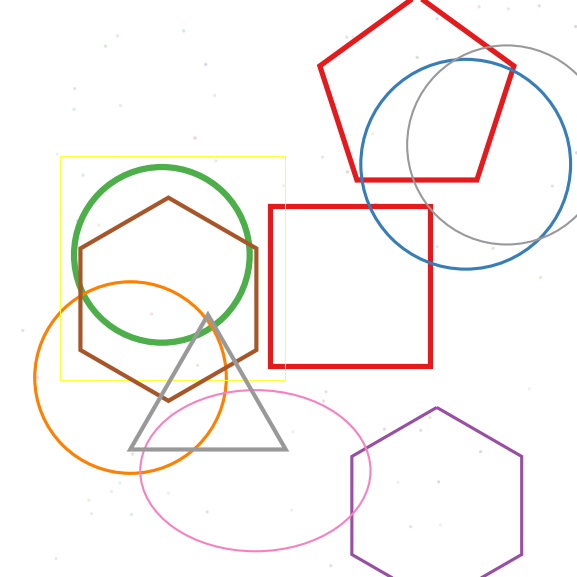[{"shape": "square", "thickness": 2.5, "radius": 0.69, "center": [0.606, 0.503]}, {"shape": "pentagon", "thickness": 2.5, "radius": 0.88, "center": [0.722, 0.83]}, {"shape": "circle", "thickness": 1.5, "radius": 0.91, "center": [0.806, 0.715]}, {"shape": "circle", "thickness": 3, "radius": 0.76, "center": [0.28, 0.558]}, {"shape": "hexagon", "thickness": 1.5, "radius": 0.85, "center": [0.756, 0.124]}, {"shape": "circle", "thickness": 1.5, "radius": 0.83, "center": [0.226, 0.345]}, {"shape": "square", "thickness": 0.5, "radius": 0.97, "center": [0.299, 0.535]}, {"shape": "hexagon", "thickness": 2, "radius": 0.88, "center": [0.292, 0.481]}, {"shape": "oval", "thickness": 1, "radius": 1.0, "center": [0.442, 0.184]}, {"shape": "circle", "thickness": 1, "radius": 0.86, "center": [0.877, 0.748]}, {"shape": "triangle", "thickness": 2, "radius": 0.78, "center": [0.36, 0.299]}]